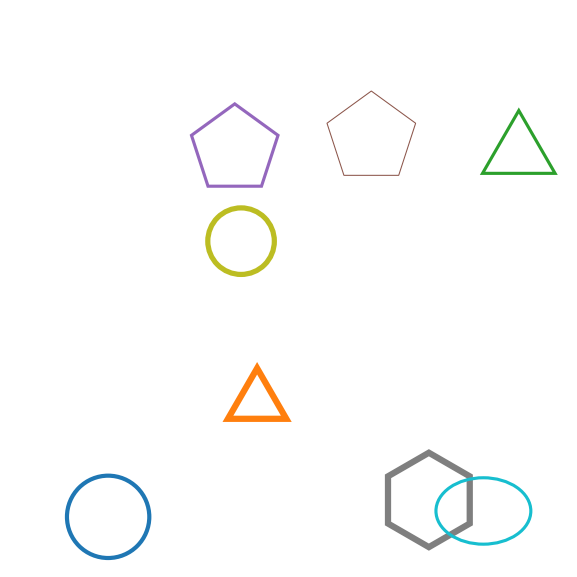[{"shape": "circle", "thickness": 2, "radius": 0.36, "center": [0.187, 0.104]}, {"shape": "triangle", "thickness": 3, "radius": 0.29, "center": [0.445, 0.303]}, {"shape": "triangle", "thickness": 1.5, "radius": 0.36, "center": [0.898, 0.735]}, {"shape": "pentagon", "thickness": 1.5, "radius": 0.39, "center": [0.406, 0.74]}, {"shape": "pentagon", "thickness": 0.5, "radius": 0.4, "center": [0.643, 0.761]}, {"shape": "hexagon", "thickness": 3, "radius": 0.41, "center": [0.743, 0.133]}, {"shape": "circle", "thickness": 2.5, "radius": 0.29, "center": [0.417, 0.582]}, {"shape": "oval", "thickness": 1.5, "radius": 0.41, "center": [0.837, 0.114]}]